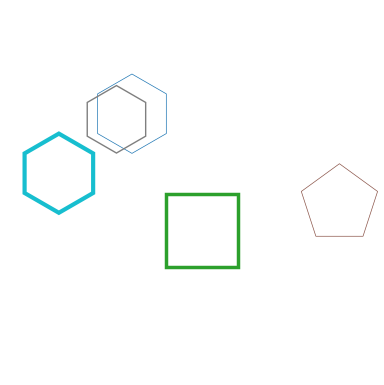[{"shape": "hexagon", "thickness": 0.5, "radius": 0.52, "center": [0.343, 0.705]}, {"shape": "square", "thickness": 2.5, "radius": 0.47, "center": [0.525, 0.402]}, {"shape": "pentagon", "thickness": 0.5, "radius": 0.52, "center": [0.882, 0.471]}, {"shape": "hexagon", "thickness": 1, "radius": 0.44, "center": [0.302, 0.69]}, {"shape": "hexagon", "thickness": 3, "radius": 0.51, "center": [0.153, 0.55]}]